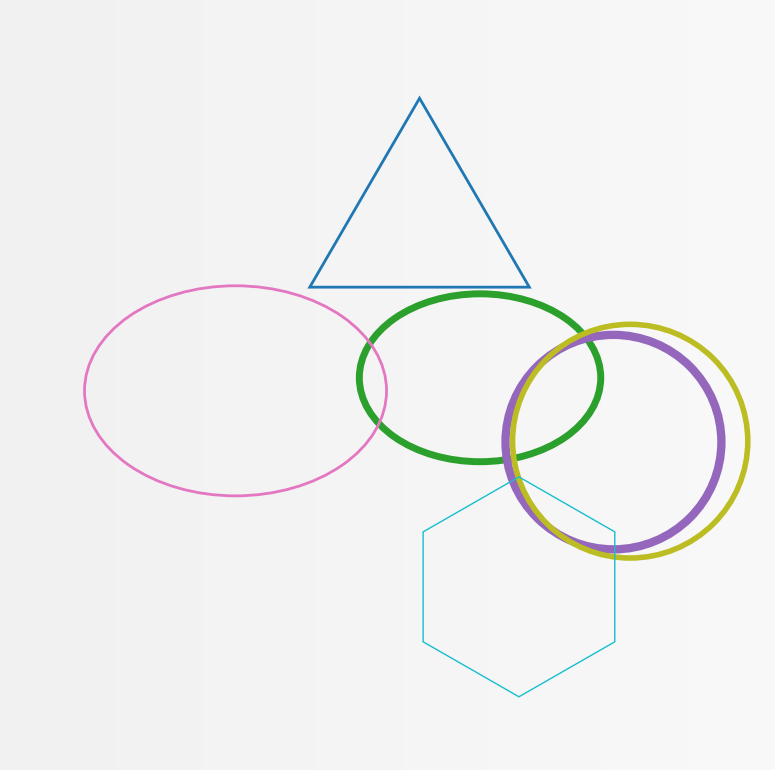[{"shape": "triangle", "thickness": 1, "radius": 0.82, "center": [0.541, 0.709]}, {"shape": "oval", "thickness": 2.5, "radius": 0.78, "center": [0.619, 0.509]}, {"shape": "circle", "thickness": 3, "radius": 0.7, "center": [0.792, 0.426]}, {"shape": "oval", "thickness": 1, "radius": 0.97, "center": [0.304, 0.492]}, {"shape": "circle", "thickness": 2, "radius": 0.76, "center": [0.813, 0.427]}, {"shape": "hexagon", "thickness": 0.5, "radius": 0.71, "center": [0.67, 0.238]}]